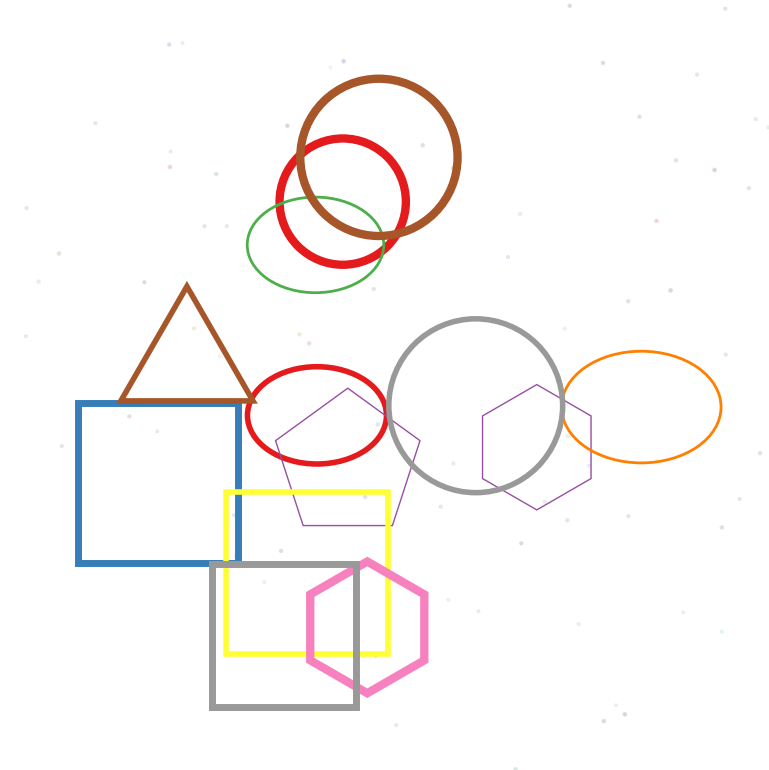[{"shape": "circle", "thickness": 3, "radius": 0.41, "center": [0.445, 0.738]}, {"shape": "oval", "thickness": 2, "radius": 0.45, "center": [0.412, 0.461]}, {"shape": "square", "thickness": 2.5, "radius": 0.52, "center": [0.205, 0.373]}, {"shape": "oval", "thickness": 1, "radius": 0.44, "center": [0.41, 0.682]}, {"shape": "hexagon", "thickness": 0.5, "radius": 0.41, "center": [0.697, 0.419]}, {"shape": "pentagon", "thickness": 0.5, "radius": 0.49, "center": [0.452, 0.397]}, {"shape": "oval", "thickness": 1, "radius": 0.52, "center": [0.833, 0.471]}, {"shape": "square", "thickness": 2, "radius": 0.52, "center": [0.399, 0.256]}, {"shape": "circle", "thickness": 3, "radius": 0.51, "center": [0.492, 0.796]}, {"shape": "triangle", "thickness": 2, "radius": 0.5, "center": [0.243, 0.529]}, {"shape": "hexagon", "thickness": 3, "radius": 0.43, "center": [0.477, 0.185]}, {"shape": "circle", "thickness": 2, "radius": 0.56, "center": [0.618, 0.473]}, {"shape": "square", "thickness": 2.5, "radius": 0.46, "center": [0.369, 0.174]}]